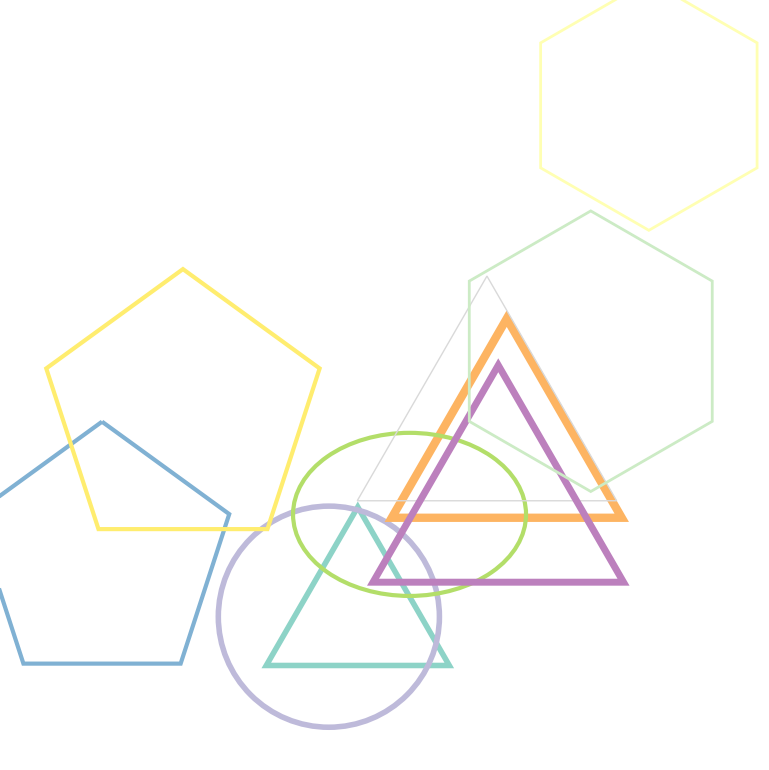[{"shape": "triangle", "thickness": 2, "radius": 0.69, "center": [0.465, 0.204]}, {"shape": "hexagon", "thickness": 1, "radius": 0.81, "center": [0.843, 0.863]}, {"shape": "circle", "thickness": 2, "radius": 0.72, "center": [0.427, 0.199]}, {"shape": "pentagon", "thickness": 1.5, "radius": 0.87, "center": [0.133, 0.279]}, {"shape": "triangle", "thickness": 3, "radius": 0.86, "center": [0.658, 0.414]}, {"shape": "oval", "thickness": 1.5, "radius": 0.76, "center": [0.532, 0.332]}, {"shape": "triangle", "thickness": 0.5, "radius": 0.97, "center": [0.632, 0.447]}, {"shape": "triangle", "thickness": 2.5, "radius": 0.94, "center": [0.647, 0.338]}, {"shape": "hexagon", "thickness": 1, "radius": 0.91, "center": [0.767, 0.544]}, {"shape": "pentagon", "thickness": 1.5, "radius": 0.93, "center": [0.238, 0.464]}]